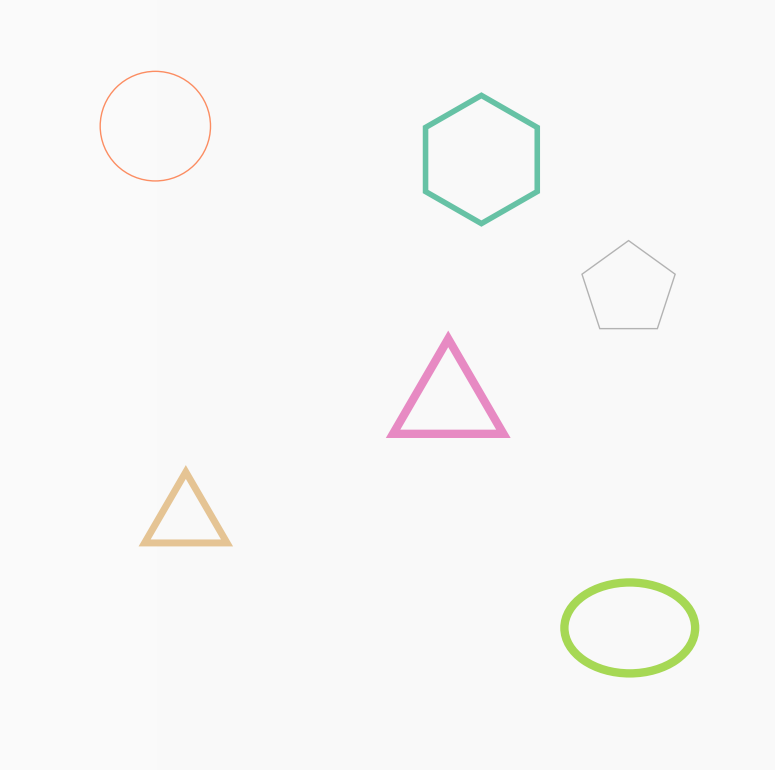[{"shape": "hexagon", "thickness": 2, "radius": 0.42, "center": [0.621, 0.793]}, {"shape": "circle", "thickness": 0.5, "radius": 0.36, "center": [0.2, 0.836]}, {"shape": "triangle", "thickness": 3, "radius": 0.41, "center": [0.578, 0.478]}, {"shape": "oval", "thickness": 3, "radius": 0.42, "center": [0.813, 0.185]}, {"shape": "triangle", "thickness": 2.5, "radius": 0.31, "center": [0.24, 0.326]}, {"shape": "pentagon", "thickness": 0.5, "radius": 0.32, "center": [0.811, 0.624]}]